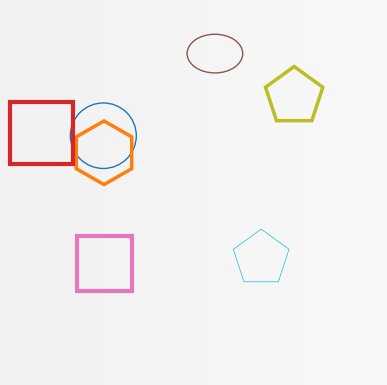[{"shape": "circle", "thickness": 1, "radius": 0.43, "center": [0.267, 0.648]}, {"shape": "hexagon", "thickness": 2.5, "radius": 0.41, "center": [0.268, 0.603]}, {"shape": "square", "thickness": 3, "radius": 0.41, "center": [0.107, 0.655]}, {"shape": "oval", "thickness": 1, "radius": 0.36, "center": [0.555, 0.861]}, {"shape": "square", "thickness": 3, "radius": 0.36, "center": [0.27, 0.317]}, {"shape": "pentagon", "thickness": 2.5, "radius": 0.39, "center": [0.759, 0.749]}, {"shape": "pentagon", "thickness": 0.5, "radius": 0.38, "center": [0.674, 0.329]}]